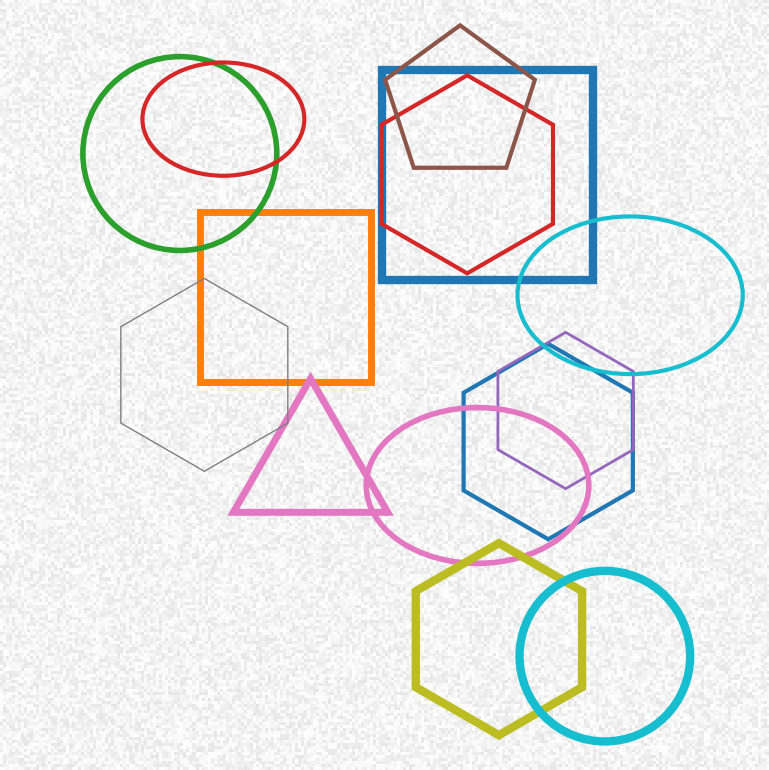[{"shape": "square", "thickness": 3, "radius": 0.68, "center": [0.633, 0.773]}, {"shape": "hexagon", "thickness": 1.5, "radius": 0.63, "center": [0.712, 0.427]}, {"shape": "square", "thickness": 2.5, "radius": 0.55, "center": [0.371, 0.614]}, {"shape": "circle", "thickness": 2, "radius": 0.63, "center": [0.234, 0.801]}, {"shape": "hexagon", "thickness": 1.5, "radius": 0.64, "center": [0.607, 0.774]}, {"shape": "oval", "thickness": 1.5, "radius": 0.53, "center": [0.29, 0.845]}, {"shape": "hexagon", "thickness": 1, "radius": 0.51, "center": [0.735, 0.467]}, {"shape": "pentagon", "thickness": 1.5, "radius": 0.51, "center": [0.597, 0.865]}, {"shape": "oval", "thickness": 2, "radius": 0.72, "center": [0.62, 0.37]}, {"shape": "triangle", "thickness": 2.5, "radius": 0.58, "center": [0.403, 0.393]}, {"shape": "hexagon", "thickness": 0.5, "radius": 0.63, "center": [0.265, 0.513]}, {"shape": "hexagon", "thickness": 3, "radius": 0.62, "center": [0.648, 0.17]}, {"shape": "oval", "thickness": 1.5, "radius": 0.73, "center": [0.818, 0.617]}, {"shape": "circle", "thickness": 3, "radius": 0.55, "center": [0.786, 0.148]}]